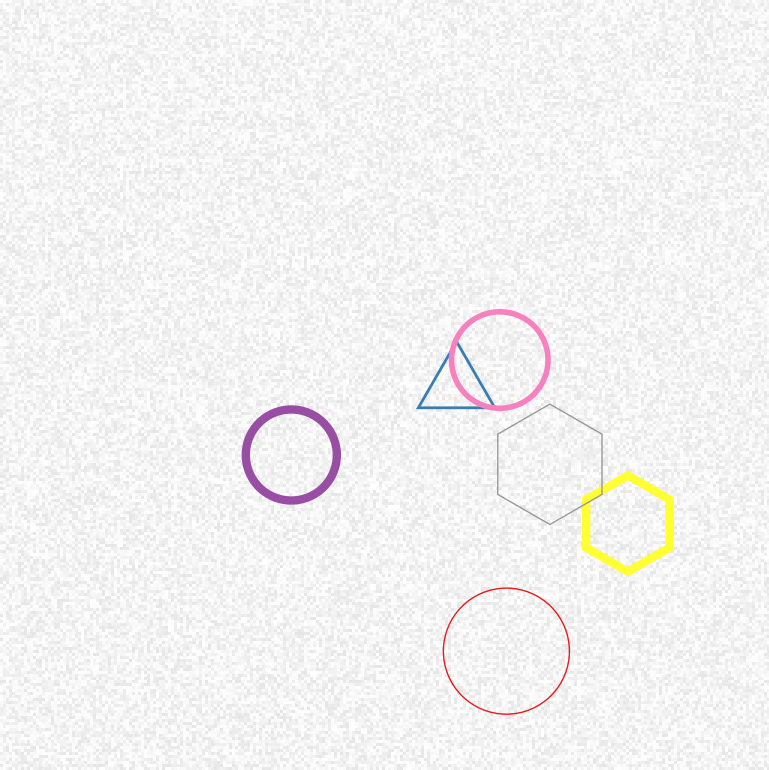[{"shape": "circle", "thickness": 0.5, "radius": 0.41, "center": [0.658, 0.154]}, {"shape": "triangle", "thickness": 1, "radius": 0.29, "center": [0.593, 0.499]}, {"shape": "circle", "thickness": 3, "radius": 0.3, "center": [0.378, 0.409]}, {"shape": "hexagon", "thickness": 3, "radius": 0.31, "center": [0.815, 0.32]}, {"shape": "circle", "thickness": 2, "radius": 0.31, "center": [0.649, 0.532]}, {"shape": "hexagon", "thickness": 0.5, "radius": 0.39, "center": [0.714, 0.397]}]